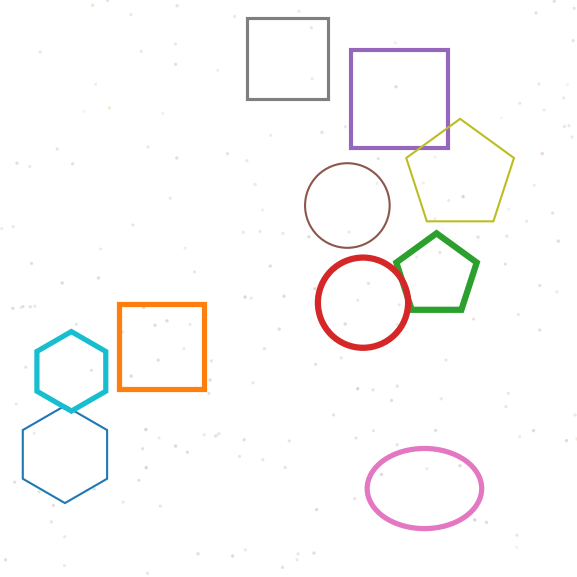[{"shape": "hexagon", "thickness": 1, "radius": 0.42, "center": [0.112, 0.212]}, {"shape": "square", "thickness": 2.5, "radius": 0.37, "center": [0.279, 0.4]}, {"shape": "pentagon", "thickness": 3, "radius": 0.37, "center": [0.756, 0.522]}, {"shape": "circle", "thickness": 3, "radius": 0.39, "center": [0.629, 0.475]}, {"shape": "square", "thickness": 2, "radius": 0.42, "center": [0.692, 0.828]}, {"shape": "circle", "thickness": 1, "radius": 0.37, "center": [0.601, 0.643]}, {"shape": "oval", "thickness": 2.5, "radius": 0.5, "center": [0.735, 0.153]}, {"shape": "square", "thickness": 1.5, "radius": 0.35, "center": [0.497, 0.898]}, {"shape": "pentagon", "thickness": 1, "radius": 0.49, "center": [0.797, 0.695]}, {"shape": "hexagon", "thickness": 2.5, "radius": 0.34, "center": [0.124, 0.356]}]